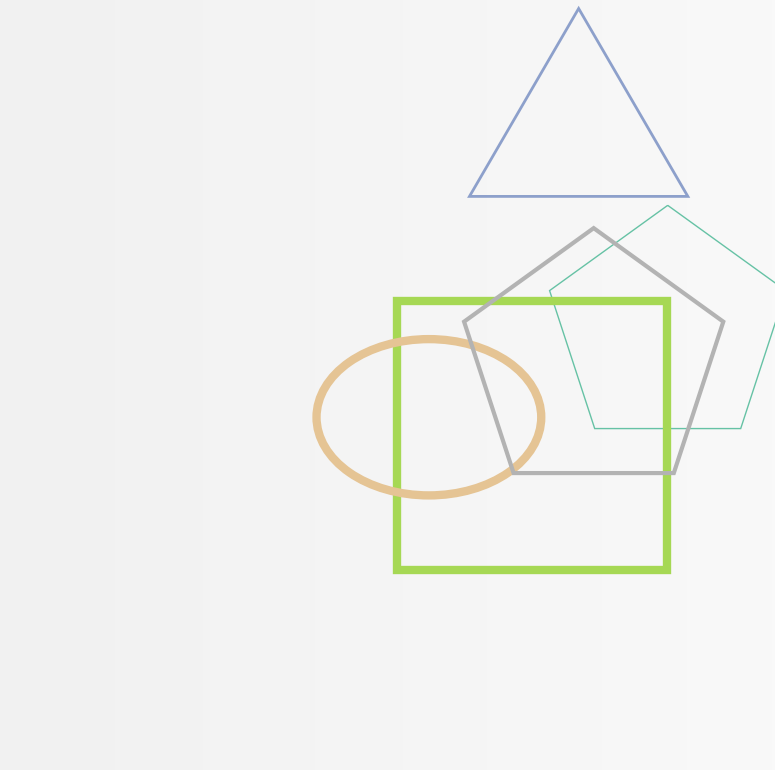[{"shape": "pentagon", "thickness": 0.5, "radius": 0.8, "center": [0.862, 0.573]}, {"shape": "triangle", "thickness": 1, "radius": 0.81, "center": [0.747, 0.826]}, {"shape": "square", "thickness": 3, "radius": 0.87, "center": [0.686, 0.434]}, {"shape": "oval", "thickness": 3, "radius": 0.72, "center": [0.553, 0.458]}, {"shape": "pentagon", "thickness": 1.5, "radius": 0.88, "center": [0.766, 0.528]}]